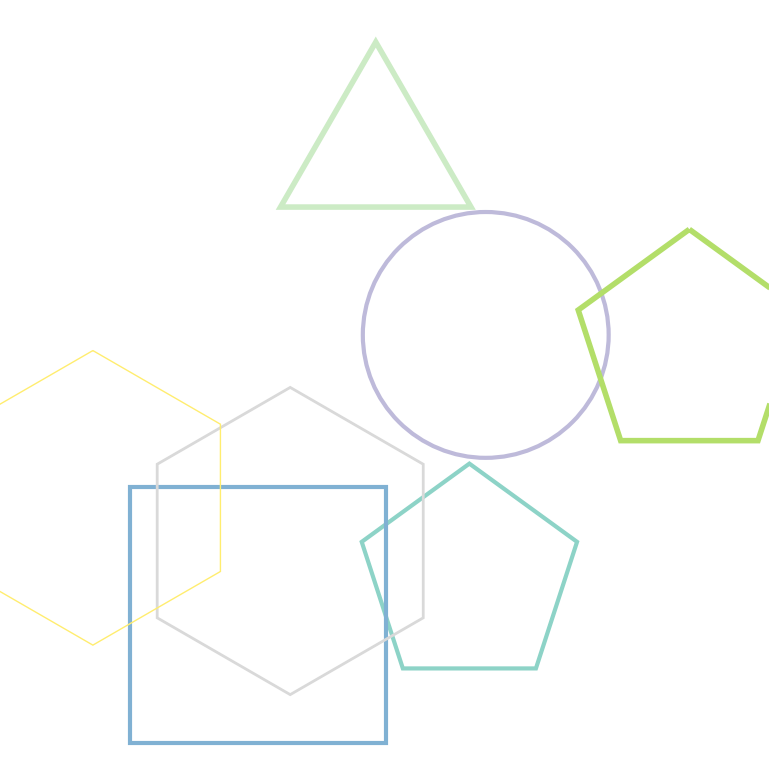[{"shape": "pentagon", "thickness": 1.5, "radius": 0.74, "center": [0.61, 0.251]}, {"shape": "circle", "thickness": 1.5, "radius": 0.8, "center": [0.631, 0.565]}, {"shape": "square", "thickness": 1.5, "radius": 0.83, "center": [0.336, 0.202]}, {"shape": "pentagon", "thickness": 2, "radius": 0.76, "center": [0.895, 0.55]}, {"shape": "hexagon", "thickness": 1, "radius": 1.0, "center": [0.377, 0.297]}, {"shape": "triangle", "thickness": 2, "radius": 0.71, "center": [0.488, 0.803]}, {"shape": "hexagon", "thickness": 0.5, "radius": 0.96, "center": [0.121, 0.353]}]